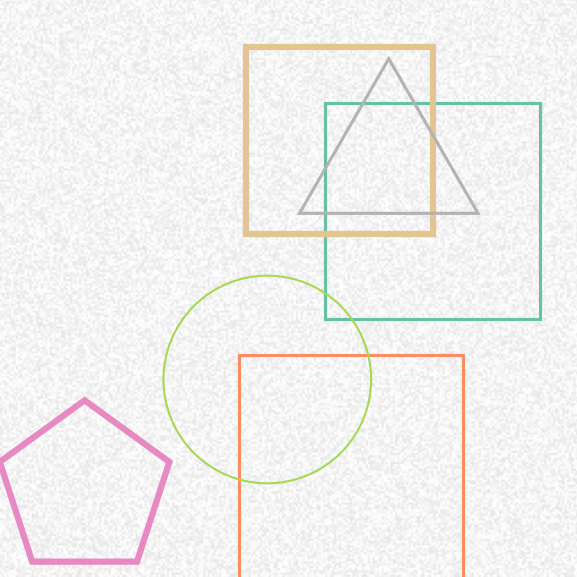[{"shape": "square", "thickness": 1.5, "radius": 0.93, "center": [0.749, 0.633]}, {"shape": "square", "thickness": 1.5, "radius": 0.97, "center": [0.608, 0.19]}, {"shape": "pentagon", "thickness": 3, "radius": 0.77, "center": [0.146, 0.152]}, {"shape": "circle", "thickness": 1, "radius": 0.9, "center": [0.463, 0.342]}, {"shape": "square", "thickness": 3, "radius": 0.81, "center": [0.588, 0.757]}, {"shape": "triangle", "thickness": 1.5, "radius": 0.89, "center": [0.673, 0.719]}]